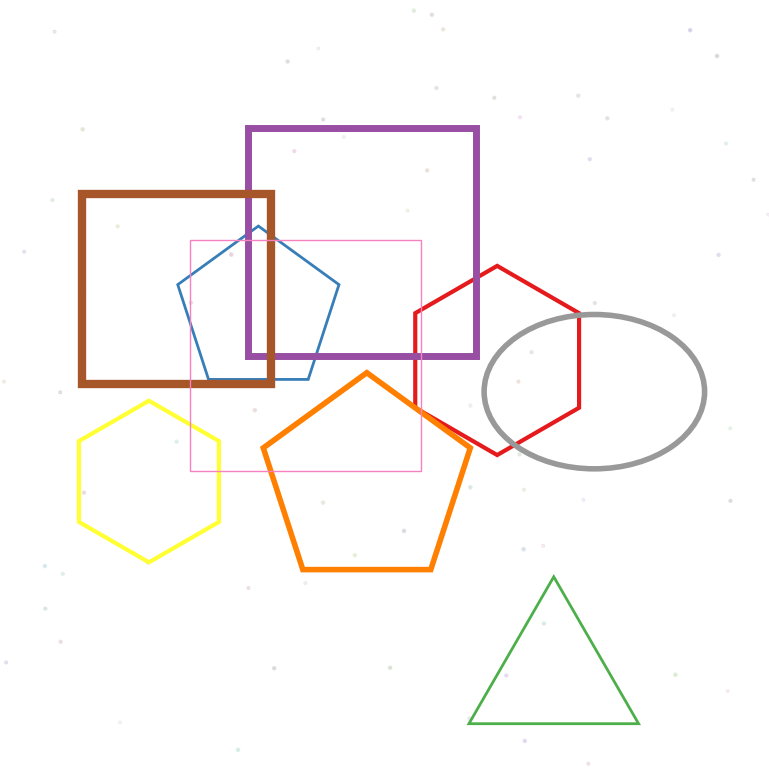[{"shape": "hexagon", "thickness": 1.5, "radius": 0.61, "center": [0.646, 0.532]}, {"shape": "pentagon", "thickness": 1, "radius": 0.55, "center": [0.336, 0.596]}, {"shape": "triangle", "thickness": 1, "radius": 0.64, "center": [0.719, 0.124]}, {"shape": "square", "thickness": 2.5, "radius": 0.74, "center": [0.47, 0.686]}, {"shape": "pentagon", "thickness": 2, "radius": 0.71, "center": [0.476, 0.375]}, {"shape": "hexagon", "thickness": 1.5, "radius": 0.52, "center": [0.193, 0.375]}, {"shape": "square", "thickness": 3, "radius": 0.62, "center": [0.229, 0.625]}, {"shape": "square", "thickness": 0.5, "radius": 0.75, "center": [0.397, 0.539]}, {"shape": "oval", "thickness": 2, "radius": 0.72, "center": [0.772, 0.491]}]